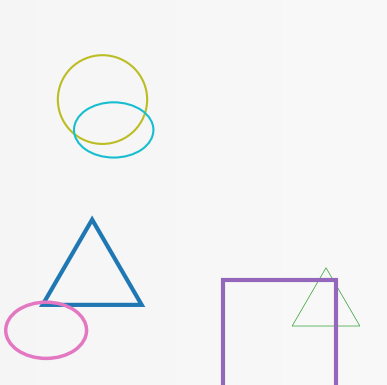[{"shape": "triangle", "thickness": 3, "radius": 0.74, "center": [0.238, 0.282]}, {"shape": "triangle", "thickness": 0.5, "radius": 0.5, "center": [0.841, 0.204]}, {"shape": "square", "thickness": 3, "radius": 0.73, "center": [0.723, 0.126]}, {"shape": "oval", "thickness": 2.5, "radius": 0.52, "center": [0.119, 0.142]}, {"shape": "circle", "thickness": 1.5, "radius": 0.58, "center": [0.264, 0.741]}, {"shape": "oval", "thickness": 1.5, "radius": 0.51, "center": [0.293, 0.663]}]